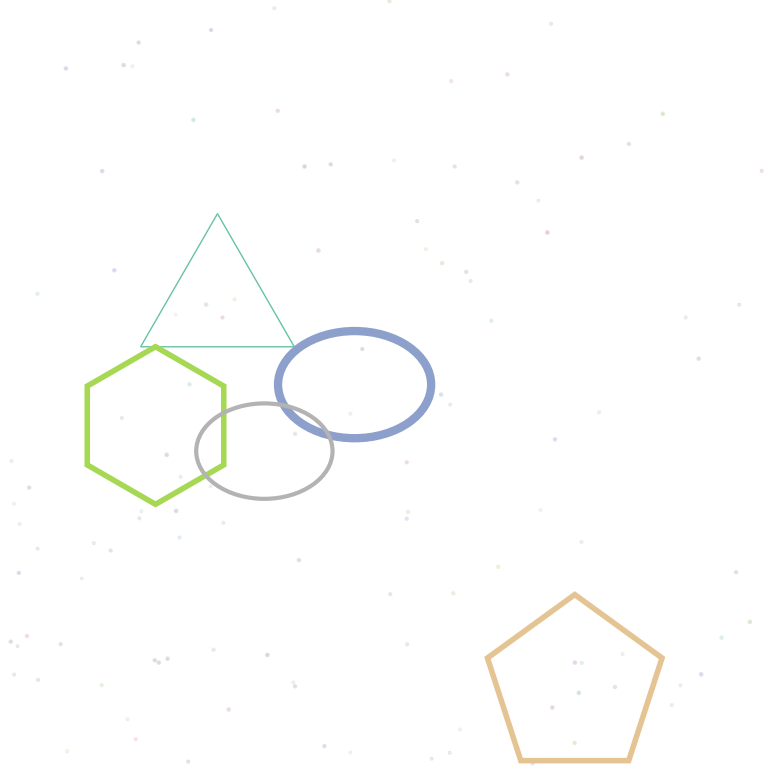[{"shape": "triangle", "thickness": 0.5, "radius": 0.58, "center": [0.282, 0.607]}, {"shape": "oval", "thickness": 3, "radius": 0.5, "center": [0.461, 0.5]}, {"shape": "hexagon", "thickness": 2, "radius": 0.51, "center": [0.202, 0.447]}, {"shape": "pentagon", "thickness": 2, "radius": 0.6, "center": [0.746, 0.109]}, {"shape": "oval", "thickness": 1.5, "radius": 0.44, "center": [0.343, 0.414]}]